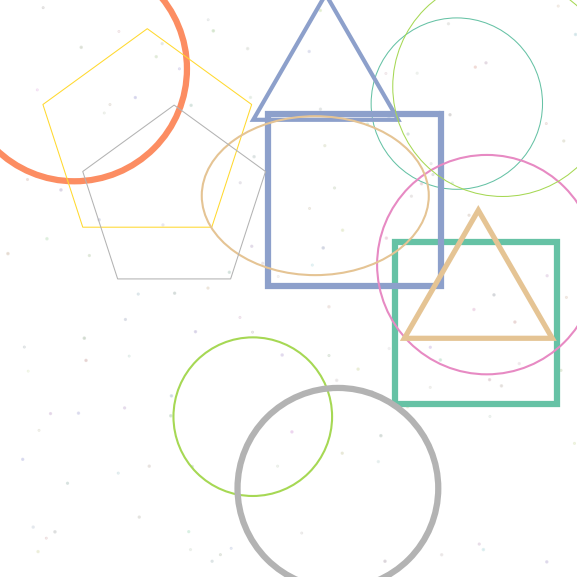[{"shape": "square", "thickness": 3, "radius": 0.7, "center": [0.824, 0.44]}, {"shape": "circle", "thickness": 0.5, "radius": 0.74, "center": [0.791, 0.82]}, {"shape": "circle", "thickness": 3, "radius": 0.97, "center": [0.129, 0.88]}, {"shape": "triangle", "thickness": 2, "radius": 0.72, "center": [0.564, 0.864]}, {"shape": "square", "thickness": 3, "radius": 0.75, "center": [0.614, 0.653]}, {"shape": "circle", "thickness": 1, "radius": 0.95, "center": [0.843, 0.541]}, {"shape": "circle", "thickness": 0.5, "radius": 0.95, "center": [0.87, 0.849]}, {"shape": "circle", "thickness": 1, "radius": 0.69, "center": [0.438, 0.278]}, {"shape": "pentagon", "thickness": 0.5, "radius": 0.95, "center": [0.255, 0.759]}, {"shape": "oval", "thickness": 1, "radius": 0.98, "center": [0.546, 0.66]}, {"shape": "triangle", "thickness": 2.5, "radius": 0.74, "center": [0.828, 0.487]}, {"shape": "pentagon", "thickness": 0.5, "radius": 0.83, "center": [0.302, 0.651]}, {"shape": "circle", "thickness": 3, "radius": 0.87, "center": [0.585, 0.154]}]